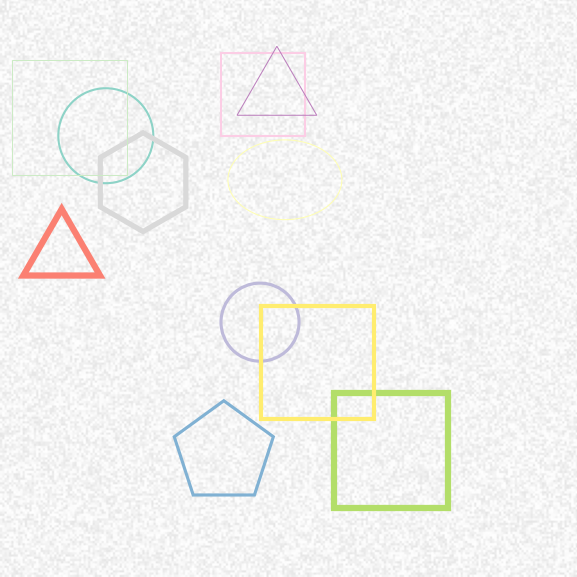[{"shape": "circle", "thickness": 1, "radius": 0.41, "center": [0.183, 0.764]}, {"shape": "oval", "thickness": 0.5, "radius": 0.49, "center": [0.493, 0.688]}, {"shape": "circle", "thickness": 1.5, "radius": 0.34, "center": [0.45, 0.441]}, {"shape": "triangle", "thickness": 3, "radius": 0.38, "center": [0.107, 0.56]}, {"shape": "pentagon", "thickness": 1.5, "radius": 0.45, "center": [0.388, 0.215]}, {"shape": "square", "thickness": 3, "radius": 0.5, "center": [0.677, 0.219]}, {"shape": "square", "thickness": 1, "radius": 0.36, "center": [0.455, 0.836]}, {"shape": "hexagon", "thickness": 2.5, "radius": 0.43, "center": [0.248, 0.684]}, {"shape": "triangle", "thickness": 0.5, "radius": 0.4, "center": [0.479, 0.839]}, {"shape": "square", "thickness": 0.5, "radius": 0.5, "center": [0.12, 0.795]}, {"shape": "square", "thickness": 2, "radius": 0.49, "center": [0.55, 0.371]}]